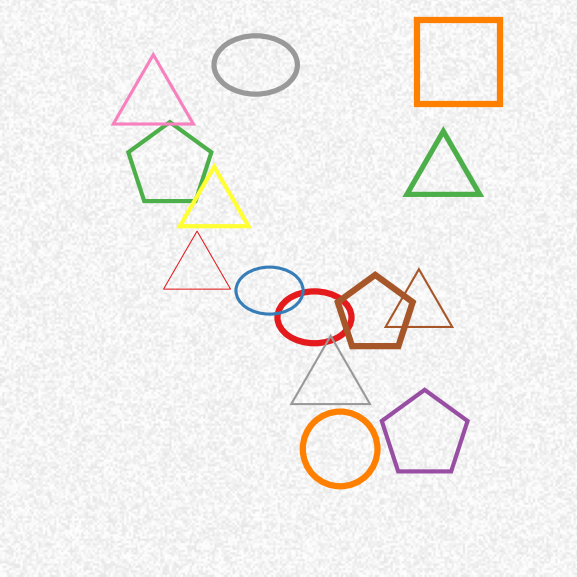[{"shape": "oval", "thickness": 3, "radius": 0.32, "center": [0.545, 0.45]}, {"shape": "triangle", "thickness": 0.5, "radius": 0.34, "center": [0.341, 0.532]}, {"shape": "oval", "thickness": 1.5, "radius": 0.29, "center": [0.467, 0.496]}, {"shape": "triangle", "thickness": 2.5, "radius": 0.36, "center": [0.768, 0.699]}, {"shape": "pentagon", "thickness": 2, "radius": 0.38, "center": [0.294, 0.712]}, {"shape": "pentagon", "thickness": 2, "radius": 0.39, "center": [0.735, 0.246]}, {"shape": "square", "thickness": 3, "radius": 0.36, "center": [0.794, 0.891]}, {"shape": "circle", "thickness": 3, "radius": 0.32, "center": [0.589, 0.222]}, {"shape": "triangle", "thickness": 2, "radius": 0.34, "center": [0.371, 0.642]}, {"shape": "pentagon", "thickness": 3, "radius": 0.34, "center": [0.65, 0.455]}, {"shape": "triangle", "thickness": 1, "radius": 0.33, "center": [0.725, 0.466]}, {"shape": "triangle", "thickness": 1.5, "radius": 0.4, "center": [0.266, 0.824]}, {"shape": "oval", "thickness": 2.5, "radius": 0.36, "center": [0.443, 0.887]}, {"shape": "triangle", "thickness": 1, "radius": 0.39, "center": [0.573, 0.339]}]